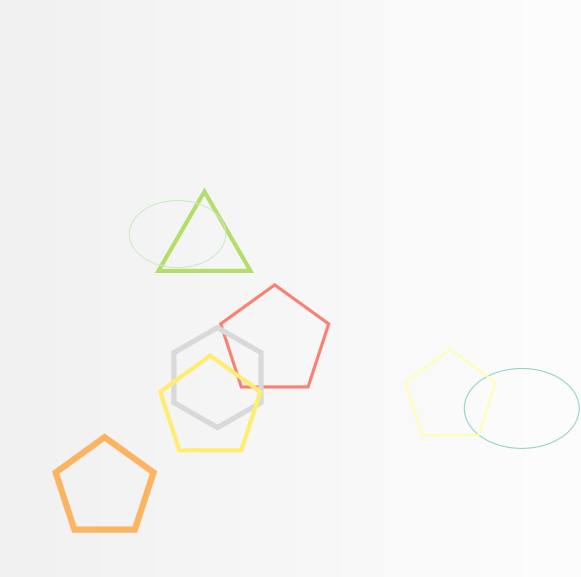[{"shape": "oval", "thickness": 0.5, "radius": 0.49, "center": [0.898, 0.292]}, {"shape": "pentagon", "thickness": 1, "radius": 0.41, "center": [0.775, 0.312]}, {"shape": "pentagon", "thickness": 1.5, "radius": 0.49, "center": [0.473, 0.408]}, {"shape": "pentagon", "thickness": 3, "radius": 0.44, "center": [0.18, 0.154]}, {"shape": "triangle", "thickness": 2, "radius": 0.46, "center": [0.352, 0.576]}, {"shape": "hexagon", "thickness": 2.5, "radius": 0.43, "center": [0.374, 0.345]}, {"shape": "oval", "thickness": 0.5, "radius": 0.41, "center": [0.305, 0.594]}, {"shape": "pentagon", "thickness": 2, "radius": 0.45, "center": [0.362, 0.293]}]